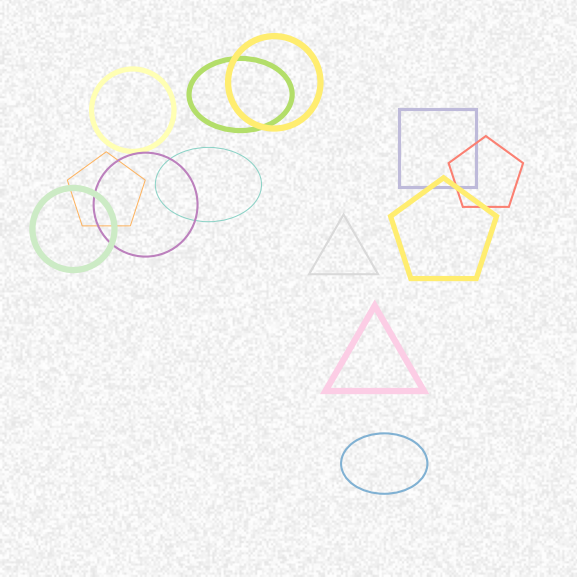[{"shape": "oval", "thickness": 0.5, "radius": 0.46, "center": [0.361, 0.68]}, {"shape": "circle", "thickness": 2.5, "radius": 0.36, "center": [0.23, 0.808]}, {"shape": "square", "thickness": 1.5, "radius": 0.33, "center": [0.758, 0.743]}, {"shape": "pentagon", "thickness": 1, "radius": 0.34, "center": [0.841, 0.696]}, {"shape": "oval", "thickness": 1, "radius": 0.37, "center": [0.665, 0.196]}, {"shape": "pentagon", "thickness": 0.5, "radius": 0.35, "center": [0.184, 0.665]}, {"shape": "oval", "thickness": 2.5, "radius": 0.45, "center": [0.417, 0.835]}, {"shape": "triangle", "thickness": 3, "radius": 0.49, "center": [0.649, 0.371]}, {"shape": "triangle", "thickness": 1, "radius": 0.34, "center": [0.595, 0.559]}, {"shape": "circle", "thickness": 1, "radius": 0.45, "center": [0.252, 0.645]}, {"shape": "circle", "thickness": 3, "radius": 0.36, "center": [0.127, 0.603]}, {"shape": "pentagon", "thickness": 2.5, "radius": 0.48, "center": [0.768, 0.595]}, {"shape": "circle", "thickness": 3, "radius": 0.4, "center": [0.475, 0.857]}]